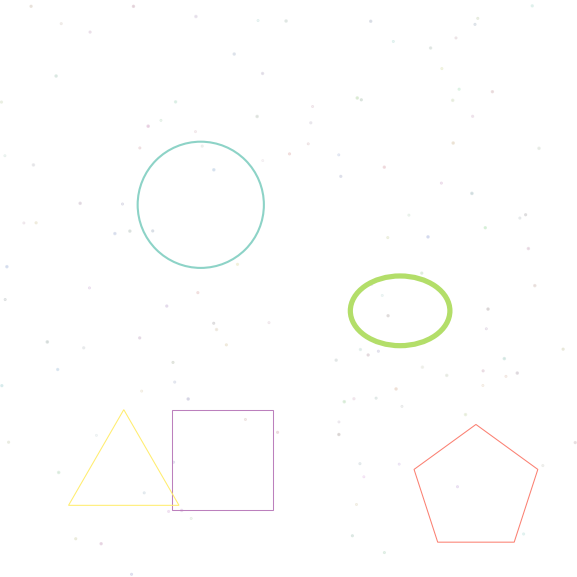[{"shape": "circle", "thickness": 1, "radius": 0.55, "center": [0.348, 0.645]}, {"shape": "pentagon", "thickness": 0.5, "radius": 0.56, "center": [0.824, 0.151]}, {"shape": "oval", "thickness": 2.5, "radius": 0.43, "center": [0.693, 0.461]}, {"shape": "square", "thickness": 0.5, "radius": 0.43, "center": [0.385, 0.203]}, {"shape": "triangle", "thickness": 0.5, "radius": 0.55, "center": [0.214, 0.179]}]